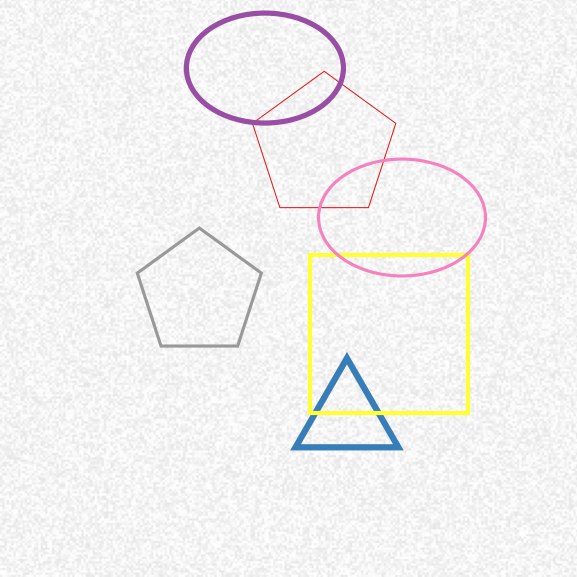[{"shape": "pentagon", "thickness": 0.5, "radius": 0.65, "center": [0.561, 0.745]}, {"shape": "triangle", "thickness": 3, "radius": 0.51, "center": [0.601, 0.276]}, {"shape": "oval", "thickness": 2.5, "radius": 0.68, "center": [0.459, 0.881]}, {"shape": "square", "thickness": 2, "radius": 0.68, "center": [0.674, 0.421]}, {"shape": "oval", "thickness": 1.5, "radius": 0.72, "center": [0.696, 0.622]}, {"shape": "pentagon", "thickness": 1.5, "radius": 0.56, "center": [0.345, 0.491]}]